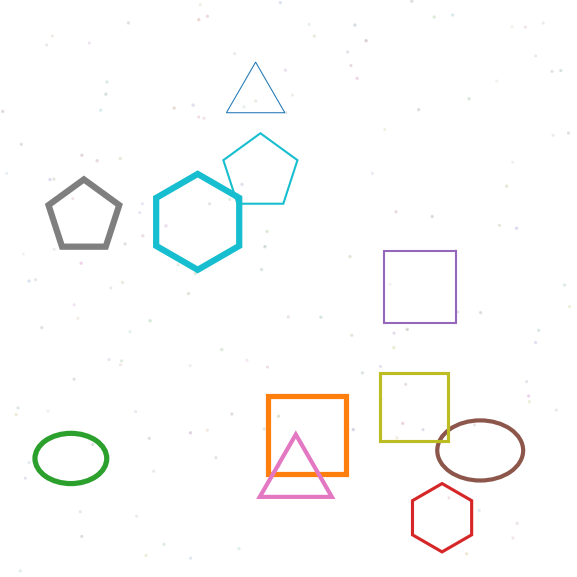[{"shape": "triangle", "thickness": 0.5, "radius": 0.29, "center": [0.443, 0.833]}, {"shape": "square", "thickness": 2.5, "radius": 0.34, "center": [0.532, 0.245]}, {"shape": "oval", "thickness": 2.5, "radius": 0.31, "center": [0.123, 0.205]}, {"shape": "hexagon", "thickness": 1.5, "radius": 0.3, "center": [0.765, 0.103]}, {"shape": "square", "thickness": 1, "radius": 0.31, "center": [0.727, 0.502]}, {"shape": "oval", "thickness": 2, "radius": 0.37, "center": [0.832, 0.219]}, {"shape": "triangle", "thickness": 2, "radius": 0.36, "center": [0.512, 0.175]}, {"shape": "pentagon", "thickness": 3, "radius": 0.32, "center": [0.145, 0.624]}, {"shape": "square", "thickness": 1.5, "radius": 0.29, "center": [0.718, 0.294]}, {"shape": "pentagon", "thickness": 1, "radius": 0.34, "center": [0.451, 0.701]}, {"shape": "hexagon", "thickness": 3, "radius": 0.42, "center": [0.342, 0.615]}]